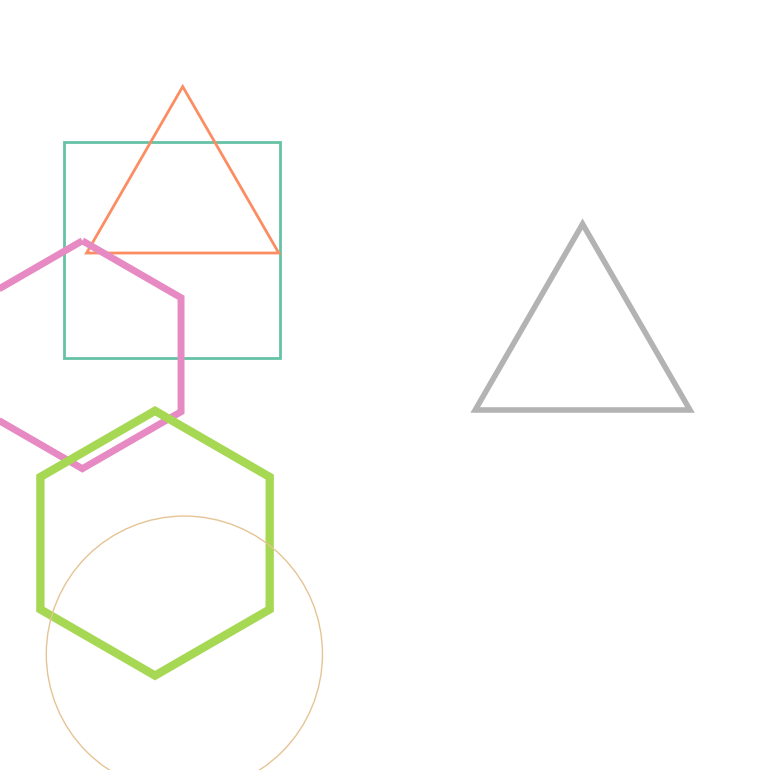[{"shape": "square", "thickness": 1, "radius": 0.7, "center": [0.223, 0.676]}, {"shape": "triangle", "thickness": 1, "radius": 0.72, "center": [0.237, 0.743]}, {"shape": "hexagon", "thickness": 2.5, "radius": 0.74, "center": [0.107, 0.539]}, {"shape": "hexagon", "thickness": 3, "radius": 0.86, "center": [0.201, 0.295]}, {"shape": "circle", "thickness": 0.5, "radius": 0.9, "center": [0.239, 0.15]}, {"shape": "triangle", "thickness": 2, "radius": 0.81, "center": [0.757, 0.548]}]